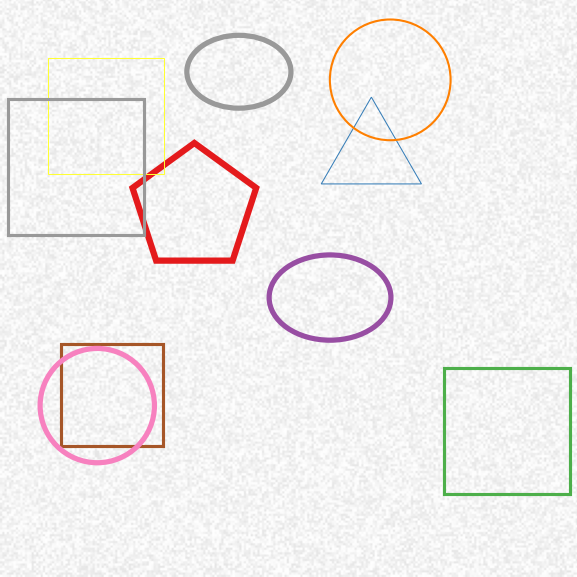[{"shape": "pentagon", "thickness": 3, "radius": 0.56, "center": [0.337, 0.639]}, {"shape": "triangle", "thickness": 0.5, "radius": 0.5, "center": [0.643, 0.731]}, {"shape": "square", "thickness": 1.5, "radius": 0.55, "center": [0.878, 0.253]}, {"shape": "oval", "thickness": 2.5, "radius": 0.53, "center": [0.571, 0.484]}, {"shape": "circle", "thickness": 1, "radius": 0.52, "center": [0.676, 0.861]}, {"shape": "square", "thickness": 0.5, "radius": 0.5, "center": [0.184, 0.799]}, {"shape": "square", "thickness": 1.5, "radius": 0.44, "center": [0.194, 0.315]}, {"shape": "circle", "thickness": 2.5, "radius": 0.49, "center": [0.168, 0.297]}, {"shape": "square", "thickness": 1.5, "radius": 0.59, "center": [0.131, 0.71]}, {"shape": "oval", "thickness": 2.5, "radius": 0.45, "center": [0.414, 0.875]}]